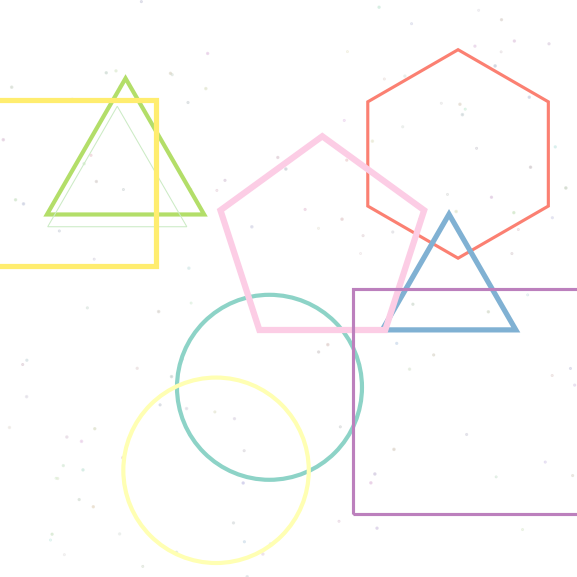[{"shape": "circle", "thickness": 2, "radius": 0.8, "center": [0.467, 0.328]}, {"shape": "circle", "thickness": 2, "radius": 0.8, "center": [0.374, 0.185]}, {"shape": "hexagon", "thickness": 1.5, "radius": 0.9, "center": [0.793, 0.733]}, {"shape": "triangle", "thickness": 2.5, "radius": 0.67, "center": [0.778, 0.495]}, {"shape": "triangle", "thickness": 2, "radius": 0.79, "center": [0.217, 0.706]}, {"shape": "pentagon", "thickness": 3, "radius": 0.93, "center": [0.558, 0.578]}, {"shape": "square", "thickness": 1.5, "radius": 0.98, "center": [0.807, 0.304]}, {"shape": "triangle", "thickness": 0.5, "radius": 0.7, "center": [0.203, 0.676]}, {"shape": "square", "thickness": 2.5, "radius": 0.72, "center": [0.127, 0.682]}]